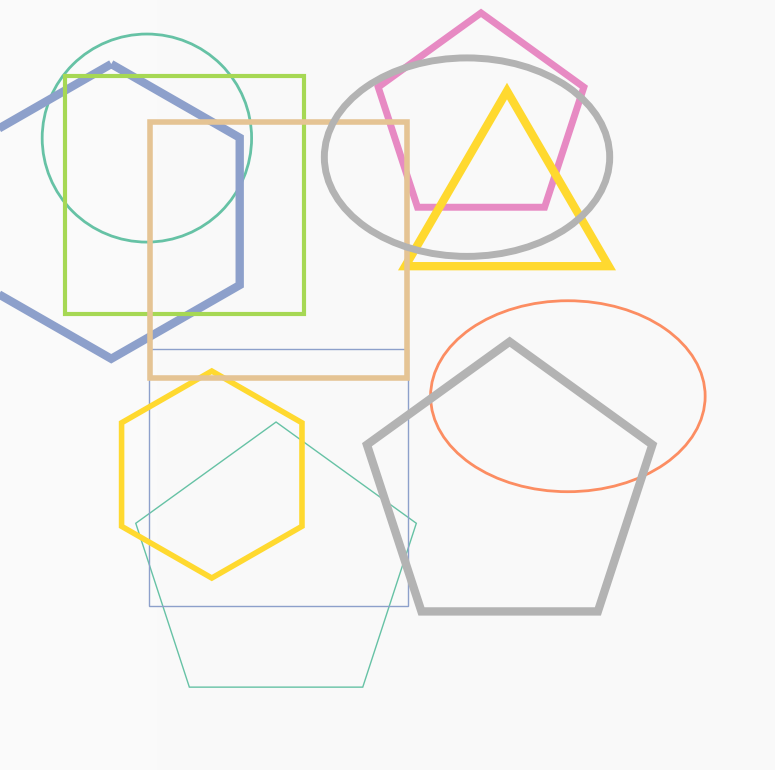[{"shape": "circle", "thickness": 1, "radius": 0.68, "center": [0.19, 0.821]}, {"shape": "pentagon", "thickness": 0.5, "radius": 0.95, "center": [0.356, 0.262]}, {"shape": "oval", "thickness": 1, "radius": 0.89, "center": [0.733, 0.485]}, {"shape": "hexagon", "thickness": 3, "radius": 0.96, "center": [0.144, 0.725]}, {"shape": "square", "thickness": 0.5, "radius": 0.83, "center": [0.36, 0.38]}, {"shape": "pentagon", "thickness": 2.5, "radius": 0.7, "center": [0.621, 0.844]}, {"shape": "square", "thickness": 1.5, "radius": 0.77, "center": [0.238, 0.747]}, {"shape": "triangle", "thickness": 3, "radius": 0.76, "center": [0.654, 0.73]}, {"shape": "hexagon", "thickness": 2, "radius": 0.67, "center": [0.273, 0.384]}, {"shape": "square", "thickness": 2, "radius": 0.83, "center": [0.359, 0.675]}, {"shape": "oval", "thickness": 2.5, "radius": 0.92, "center": [0.603, 0.796]}, {"shape": "pentagon", "thickness": 3, "radius": 0.97, "center": [0.658, 0.363]}]